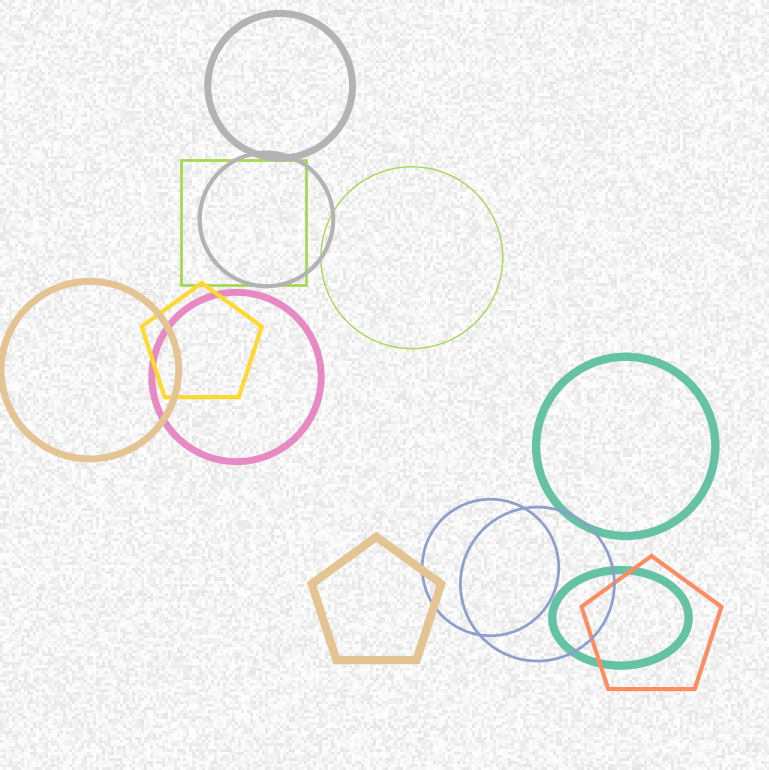[{"shape": "oval", "thickness": 3, "radius": 0.44, "center": [0.806, 0.198]}, {"shape": "circle", "thickness": 3, "radius": 0.58, "center": [0.813, 0.42]}, {"shape": "pentagon", "thickness": 1.5, "radius": 0.48, "center": [0.846, 0.182]}, {"shape": "circle", "thickness": 1, "radius": 0.5, "center": [0.698, 0.241]}, {"shape": "circle", "thickness": 1, "radius": 0.44, "center": [0.637, 0.263]}, {"shape": "circle", "thickness": 2.5, "radius": 0.55, "center": [0.307, 0.51]}, {"shape": "circle", "thickness": 0.5, "radius": 0.59, "center": [0.535, 0.665]}, {"shape": "square", "thickness": 1, "radius": 0.41, "center": [0.316, 0.711]}, {"shape": "pentagon", "thickness": 1.5, "radius": 0.41, "center": [0.262, 0.551]}, {"shape": "pentagon", "thickness": 3, "radius": 0.44, "center": [0.489, 0.214]}, {"shape": "circle", "thickness": 2.5, "radius": 0.58, "center": [0.117, 0.519]}, {"shape": "circle", "thickness": 1.5, "radius": 0.43, "center": [0.346, 0.715]}, {"shape": "circle", "thickness": 2.5, "radius": 0.47, "center": [0.364, 0.889]}]